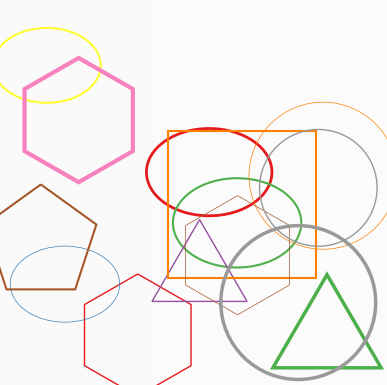[{"shape": "oval", "thickness": 2, "radius": 0.81, "center": [0.54, 0.553]}, {"shape": "hexagon", "thickness": 1, "radius": 0.79, "center": [0.356, 0.13]}, {"shape": "oval", "thickness": 0.5, "radius": 0.71, "center": [0.168, 0.262]}, {"shape": "triangle", "thickness": 2.5, "radius": 0.81, "center": [0.844, 0.125]}, {"shape": "oval", "thickness": 1.5, "radius": 0.83, "center": [0.612, 0.421]}, {"shape": "triangle", "thickness": 1, "radius": 0.71, "center": [0.515, 0.288]}, {"shape": "circle", "thickness": 0.5, "radius": 0.96, "center": [0.834, 0.544]}, {"shape": "square", "thickness": 1.5, "radius": 0.95, "center": [0.624, 0.468]}, {"shape": "oval", "thickness": 1.5, "radius": 0.69, "center": [0.121, 0.83]}, {"shape": "hexagon", "thickness": 0.5, "radius": 0.77, "center": [0.613, 0.337]}, {"shape": "pentagon", "thickness": 1.5, "radius": 0.75, "center": [0.105, 0.37]}, {"shape": "hexagon", "thickness": 3, "radius": 0.81, "center": [0.203, 0.688]}, {"shape": "circle", "thickness": 2.5, "radius": 1.0, "center": [0.77, 0.214]}, {"shape": "circle", "thickness": 1, "radius": 0.76, "center": [0.822, 0.512]}]